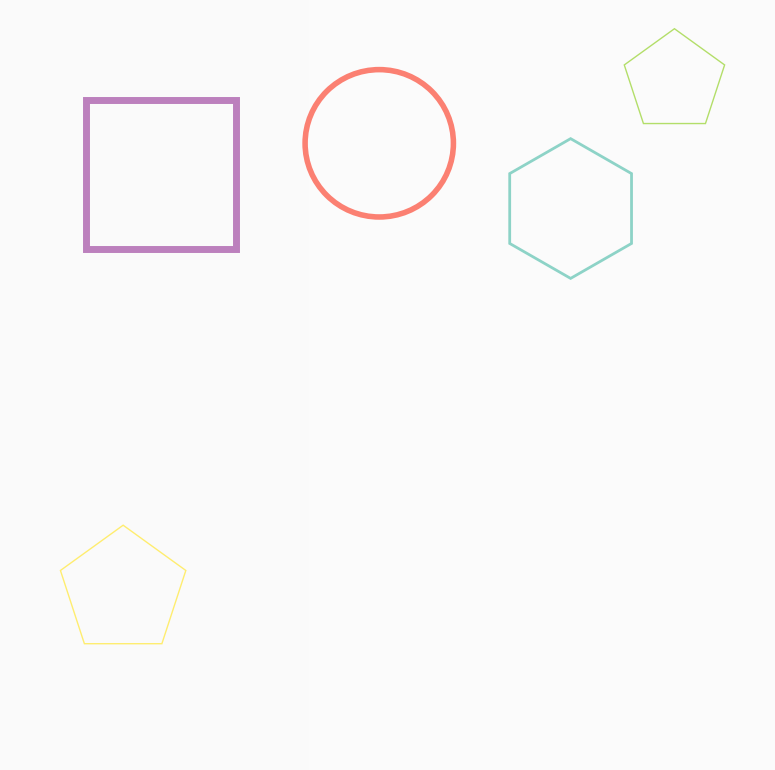[{"shape": "hexagon", "thickness": 1, "radius": 0.45, "center": [0.736, 0.729]}, {"shape": "circle", "thickness": 2, "radius": 0.48, "center": [0.489, 0.814]}, {"shape": "pentagon", "thickness": 0.5, "radius": 0.34, "center": [0.87, 0.895]}, {"shape": "square", "thickness": 2.5, "radius": 0.48, "center": [0.208, 0.774]}, {"shape": "pentagon", "thickness": 0.5, "radius": 0.43, "center": [0.159, 0.233]}]